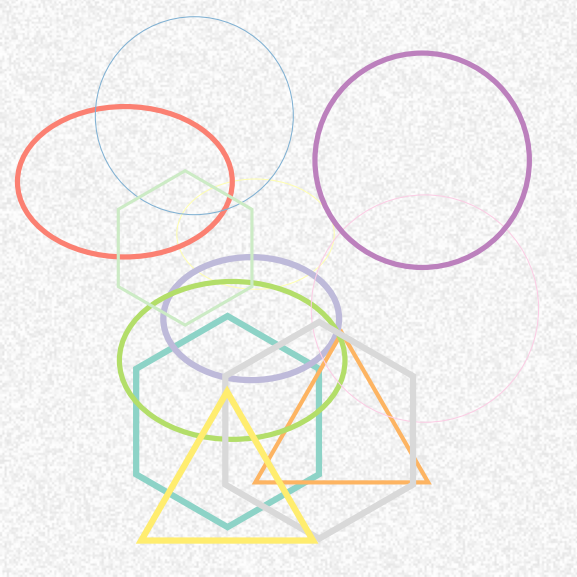[{"shape": "hexagon", "thickness": 3, "radius": 0.91, "center": [0.394, 0.269]}, {"shape": "oval", "thickness": 0.5, "radius": 0.68, "center": [0.442, 0.594]}, {"shape": "oval", "thickness": 3, "radius": 0.76, "center": [0.435, 0.447]}, {"shape": "oval", "thickness": 2.5, "radius": 0.93, "center": [0.216, 0.684]}, {"shape": "circle", "thickness": 0.5, "radius": 0.86, "center": [0.336, 0.799]}, {"shape": "triangle", "thickness": 2, "radius": 0.86, "center": [0.592, 0.25]}, {"shape": "oval", "thickness": 2.5, "radius": 0.98, "center": [0.402, 0.375]}, {"shape": "circle", "thickness": 0.5, "radius": 0.98, "center": [0.736, 0.465]}, {"shape": "hexagon", "thickness": 3, "radius": 0.94, "center": [0.553, 0.254]}, {"shape": "circle", "thickness": 2.5, "radius": 0.93, "center": [0.731, 0.722]}, {"shape": "hexagon", "thickness": 1.5, "radius": 0.67, "center": [0.321, 0.57]}, {"shape": "triangle", "thickness": 3, "radius": 0.86, "center": [0.393, 0.149]}]